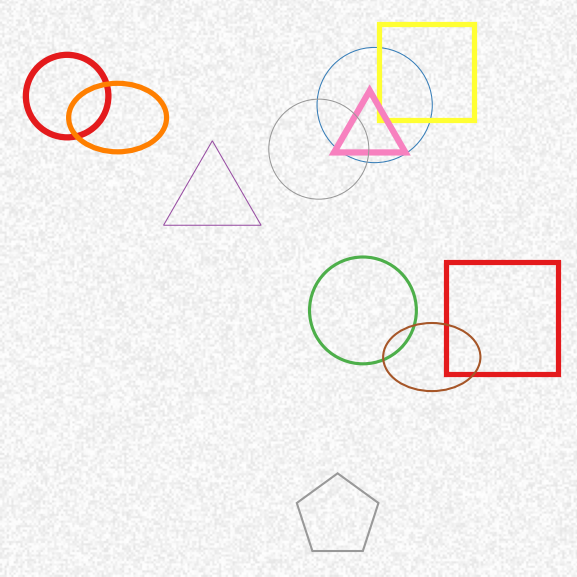[{"shape": "circle", "thickness": 3, "radius": 0.36, "center": [0.116, 0.833]}, {"shape": "square", "thickness": 2.5, "radius": 0.49, "center": [0.869, 0.448]}, {"shape": "circle", "thickness": 0.5, "radius": 0.5, "center": [0.649, 0.817]}, {"shape": "circle", "thickness": 1.5, "radius": 0.46, "center": [0.628, 0.462]}, {"shape": "triangle", "thickness": 0.5, "radius": 0.49, "center": [0.368, 0.658]}, {"shape": "oval", "thickness": 2.5, "radius": 0.42, "center": [0.204, 0.796]}, {"shape": "square", "thickness": 2.5, "radius": 0.41, "center": [0.739, 0.874]}, {"shape": "oval", "thickness": 1, "radius": 0.42, "center": [0.748, 0.381]}, {"shape": "triangle", "thickness": 3, "radius": 0.36, "center": [0.64, 0.771]}, {"shape": "pentagon", "thickness": 1, "radius": 0.37, "center": [0.585, 0.105]}, {"shape": "circle", "thickness": 0.5, "radius": 0.43, "center": [0.552, 0.741]}]